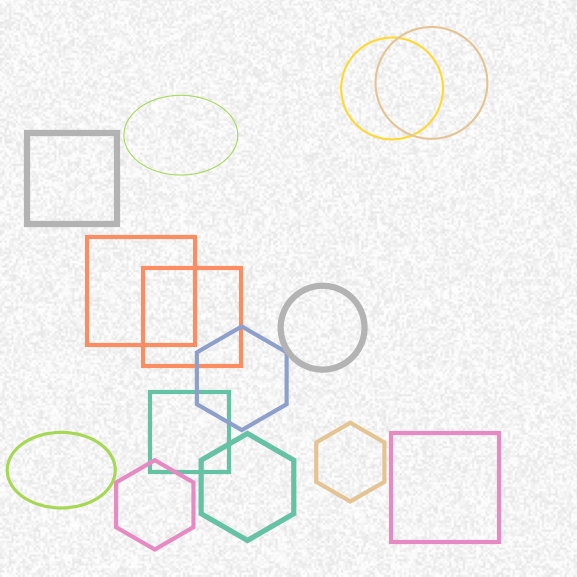[{"shape": "square", "thickness": 2, "radius": 0.34, "center": [0.328, 0.251]}, {"shape": "hexagon", "thickness": 2.5, "radius": 0.46, "center": [0.429, 0.156]}, {"shape": "square", "thickness": 2, "radius": 0.47, "center": [0.245, 0.495]}, {"shape": "square", "thickness": 2, "radius": 0.42, "center": [0.332, 0.45]}, {"shape": "hexagon", "thickness": 2, "radius": 0.45, "center": [0.419, 0.344]}, {"shape": "hexagon", "thickness": 2, "radius": 0.39, "center": [0.268, 0.125]}, {"shape": "square", "thickness": 2, "radius": 0.47, "center": [0.771, 0.155]}, {"shape": "oval", "thickness": 1.5, "radius": 0.47, "center": [0.106, 0.185]}, {"shape": "oval", "thickness": 0.5, "radius": 0.49, "center": [0.313, 0.765]}, {"shape": "circle", "thickness": 1, "radius": 0.44, "center": [0.679, 0.846]}, {"shape": "hexagon", "thickness": 2, "radius": 0.34, "center": [0.607, 0.199]}, {"shape": "circle", "thickness": 1, "radius": 0.48, "center": [0.747, 0.856]}, {"shape": "square", "thickness": 3, "radius": 0.39, "center": [0.125, 0.69]}, {"shape": "circle", "thickness": 3, "radius": 0.36, "center": [0.559, 0.432]}]